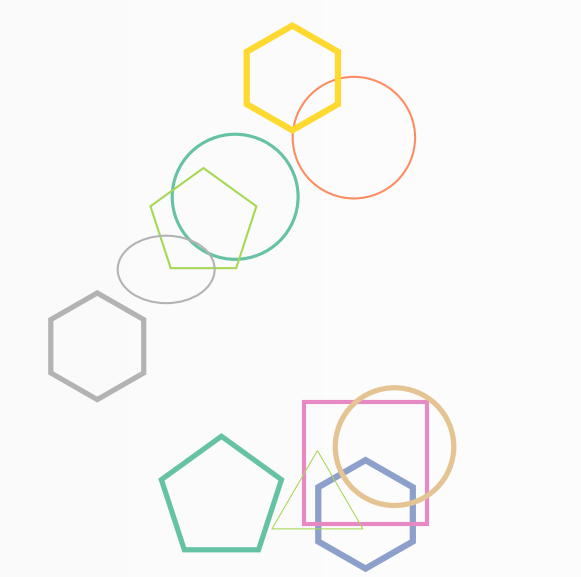[{"shape": "pentagon", "thickness": 2.5, "radius": 0.54, "center": [0.381, 0.135]}, {"shape": "circle", "thickness": 1.5, "radius": 0.54, "center": [0.405, 0.658]}, {"shape": "circle", "thickness": 1, "radius": 0.53, "center": [0.609, 0.761]}, {"shape": "hexagon", "thickness": 3, "radius": 0.47, "center": [0.629, 0.108]}, {"shape": "square", "thickness": 2, "radius": 0.53, "center": [0.629, 0.197]}, {"shape": "pentagon", "thickness": 1, "radius": 0.48, "center": [0.35, 0.612]}, {"shape": "triangle", "thickness": 0.5, "radius": 0.45, "center": [0.546, 0.129]}, {"shape": "hexagon", "thickness": 3, "radius": 0.45, "center": [0.503, 0.864]}, {"shape": "circle", "thickness": 2.5, "radius": 0.51, "center": [0.679, 0.226]}, {"shape": "oval", "thickness": 1, "radius": 0.42, "center": [0.286, 0.533]}, {"shape": "hexagon", "thickness": 2.5, "radius": 0.46, "center": [0.167, 0.4]}]